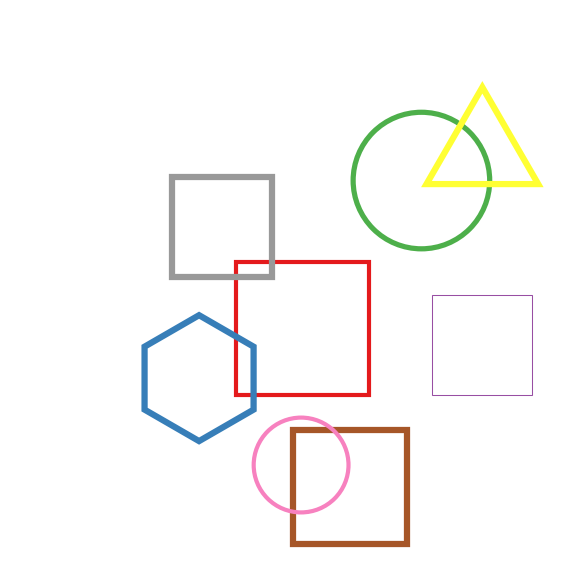[{"shape": "square", "thickness": 2, "radius": 0.57, "center": [0.524, 0.43]}, {"shape": "hexagon", "thickness": 3, "radius": 0.54, "center": [0.345, 0.344]}, {"shape": "circle", "thickness": 2.5, "radius": 0.59, "center": [0.73, 0.687]}, {"shape": "square", "thickness": 0.5, "radius": 0.43, "center": [0.835, 0.402]}, {"shape": "triangle", "thickness": 3, "radius": 0.56, "center": [0.835, 0.736]}, {"shape": "square", "thickness": 3, "radius": 0.49, "center": [0.606, 0.156]}, {"shape": "circle", "thickness": 2, "radius": 0.41, "center": [0.521, 0.194]}, {"shape": "square", "thickness": 3, "radius": 0.43, "center": [0.385, 0.606]}]